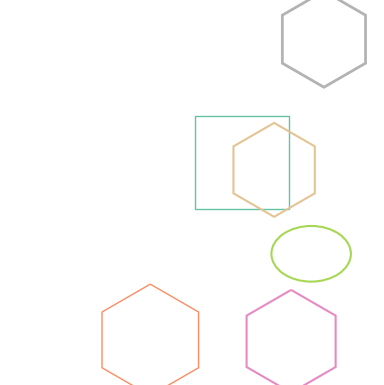[{"shape": "square", "thickness": 1, "radius": 0.61, "center": [0.629, 0.577]}, {"shape": "hexagon", "thickness": 1, "radius": 0.72, "center": [0.39, 0.117]}, {"shape": "hexagon", "thickness": 1.5, "radius": 0.67, "center": [0.756, 0.113]}, {"shape": "oval", "thickness": 1.5, "radius": 0.52, "center": [0.808, 0.341]}, {"shape": "hexagon", "thickness": 1.5, "radius": 0.61, "center": [0.712, 0.559]}, {"shape": "hexagon", "thickness": 2, "radius": 0.62, "center": [0.841, 0.898]}]